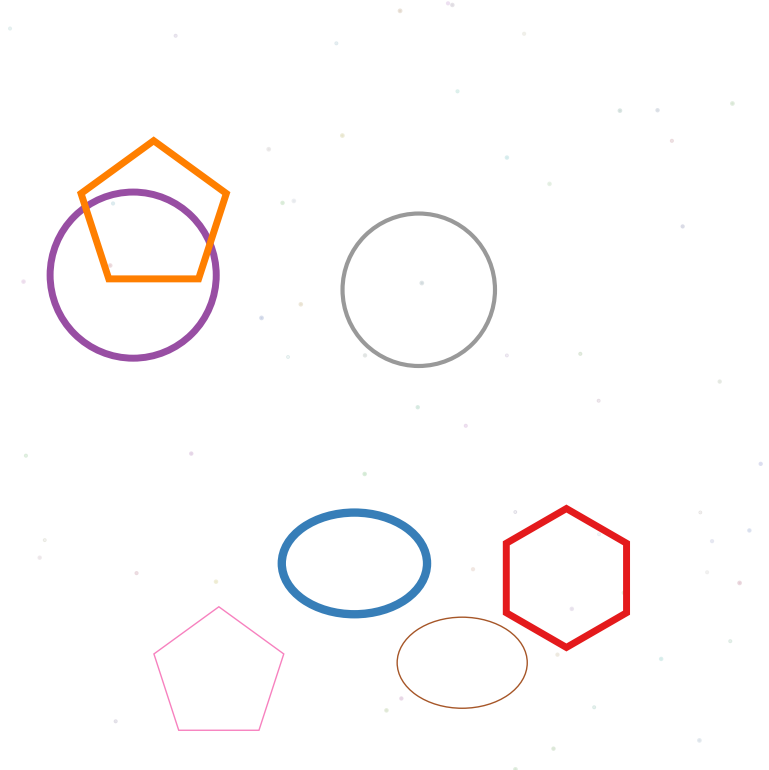[{"shape": "hexagon", "thickness": 2.5, "radius": 0.45, "center": [0.736, 0.249]}, {"shape": "oval", "thickness": 3, "radius": 0.47, "center": [0.46, 0.268]}, {"shape": "circle", "thickness": 2.5, "radius": 0.54, "center": [0.173, 0.643]}, {"shape": "pentagon", "thickness": 2.5, "radius": 0.5, "center": [0.2, 0.718]}, {"shape": "oval", "thickness": 0.5, "radius": 0.42, "center": [0.6, 0.139]}, {"shape": "pentagon", "thickness": 0.5, "radius": 0.44, "center": [0.284, 0.123]}, {"shape": "circle", "thickness": 1.5, "radius": 0.5, "center": [0.544, 0.624]}]